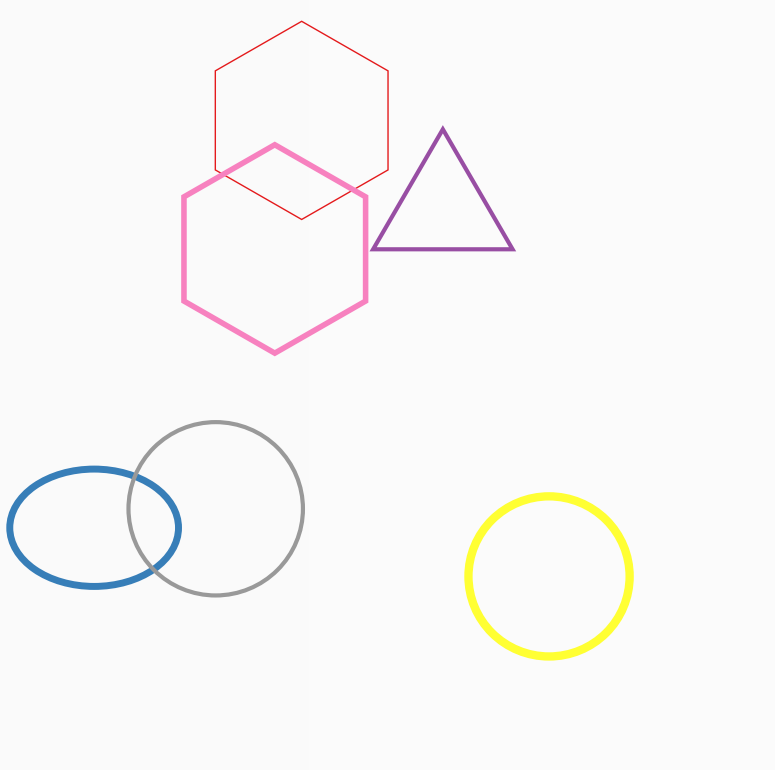[{"shape": "hexagon", "thickness": 0.5, "radius": 0.64, "center": [0.389, 0.844]}, {"shape": "oval", "thickness": 2.5, "radius": 0.54, "center": [0.121, 0.315]}, {"shape": "triangle", "thickness": 1.5, "radius": 0.52, "center": [0.571, 0.728]}, {"shape": "circle", "thickness": 3, "radius": 0.52, "center": [0.708, 0.251]}, {"shape": "hexagon", "thickness": 2, "radius": 0.68, "center": [0.355, 0.677]}, {"shape": "circle", "thickness": 1.5, "radius": 0.56, "center": [0.278, 0.339]}]